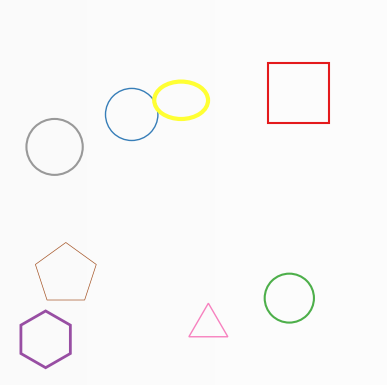[{"shape": "square", "thickness": 1.5, "radius": 0.39, "center": [0.77, 0.757]}, {"shape": "circle", "thickness": 1, "radius": 0.34, "center": [0.34, 0.703]}, {"shape": "circle", "thickness": 1.5, "radius": 0.32, "center": [0.747, 0.226]}, {"shape": "hexagon", "thickness": 2, "radius": 0.37, "center": [0.118, 0.119]}, {"shape": "oval", "thickness": 3, "radius": 0.35, "center": [0.467, 0.739]}, {"shape": "pentagon", "thickness": 0.5, "radius": 0.41, "center": [0.17, 0.288]}, {"shape": "triangle", "thickness": 1, "radius": 0.29, "center": [0.538, 0.154]}, {"shape": "circle", "thickness": 1.5, "radius": 0.36, "center": [0.141, 0.618]}]